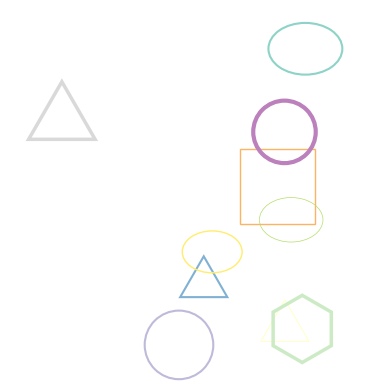[{"shape": "oval", "thickness": 1.5, "radius": 0.48, "center": [0.793, 0.873]}, {"shape": "triangle", "thickness": 0.5, "radius": 0.36, "center": [0.74, 0.149]}, {"shape": "circle", "thickness": 1.5, "radius": 0.45, "center": [0.465, 0.104]}, {"shape": "triangle", "thickness": 1.5, "radius": 0.35, "center": [0.529, 0.264]}, {"shape": "square", "thickness": 1, "radius": 0.48, "center": [0.721, 0.516]}, {"shape": "oval", "thickness": 0.5, "radius": 0.41, "center": [0.756, 0.429]}, {"shape": "triangle", "thickness": 2.5, "radius": 0.5, "center": [0.161, 0.688]}, {"shape": "circle", "thickness": 3, "radius": 0.41, "center": [0.739, 0.657]}, {"shape": "hexagon", "thickness": 2.5, "radius": 0.44, "center": [0.785, 0.146]}, {"shape": "oval", "thickness": 1, "radius": 0.39, "center": [0.551, 0.346]}]